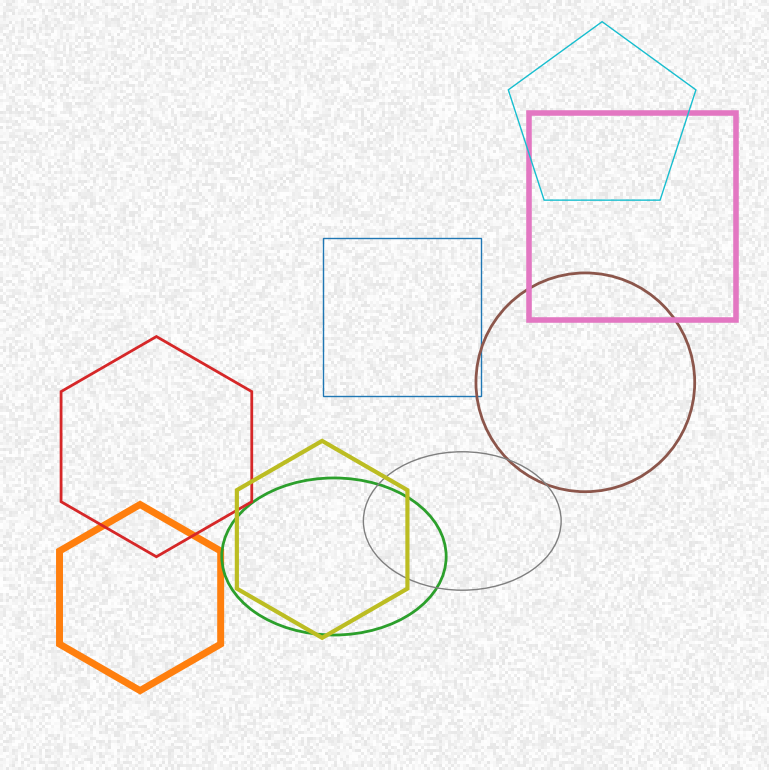[{"shape": "square", "thickness": 0.5, "radius": 0.51, "center": [0.522, 0.588]}, {"shape": "hexagon", "thickness": 2.5, "radius": 0.6, "center": [0.182, 0.224]}, {"shape": "oval", "thickness": 1, "radius": 0.73, "center": [0.434, 0.277]}, {"shape": "hexagon", "thickness": 1, "radius": 0.71, "center": [0.203, 0.42]}, {"shape": "circle", "thickness": 1, "radius": 0.71, "center": [0.76, 0.503]}, {"shape": "square", "thickness": 2, "radius": 0.67, "center": [0.822, 0.719]}, {"shape": "oval", "thickness": 0.5, "radius": 0.64, "center": [0.6, 0.323]}, {"shape": "hexagon", "thickness": 1.5, "radius": 0.64, "center": [0.418, 0.3]}, {"shape": "pentagon", "thickness": 0.5, "radius": 0.64, "center": [0.782, 0.844]}]